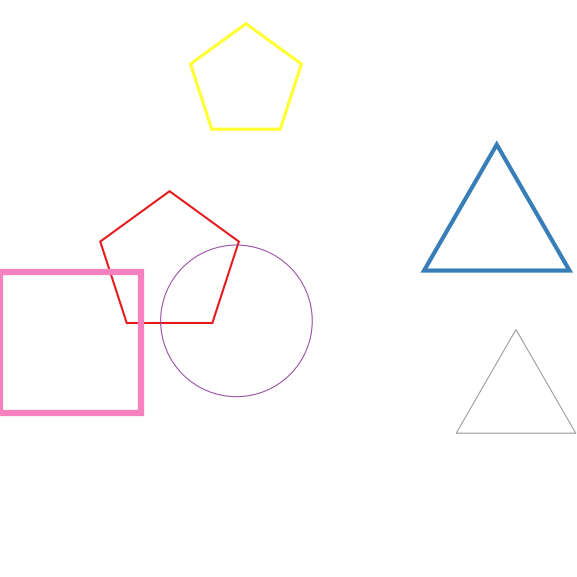[{"shape": "pentagon", "thickness": 1, "radius": 0.63, "center": [0.294, 0.542]}, {"shape": "triangle", "thickness": 2, "radius": 0.73, "center": [0.86, 0.603]}, {"shape": "circle", "thickness": 0.5, "radius": 0.66, "center": [0.409, 0.444]}, {"shape": "pentagon", "thickness": 1.5, "radius": 0.5, "center": [0.426, 0.857]}, {"shape": "square", "thickness": 3, "radius": 0.61, "center": [0.123, 0.406]}, {"shape": "triangle", "thickness": 0.5, "radius": 0.6, "center": [0.893, 0.309]}]